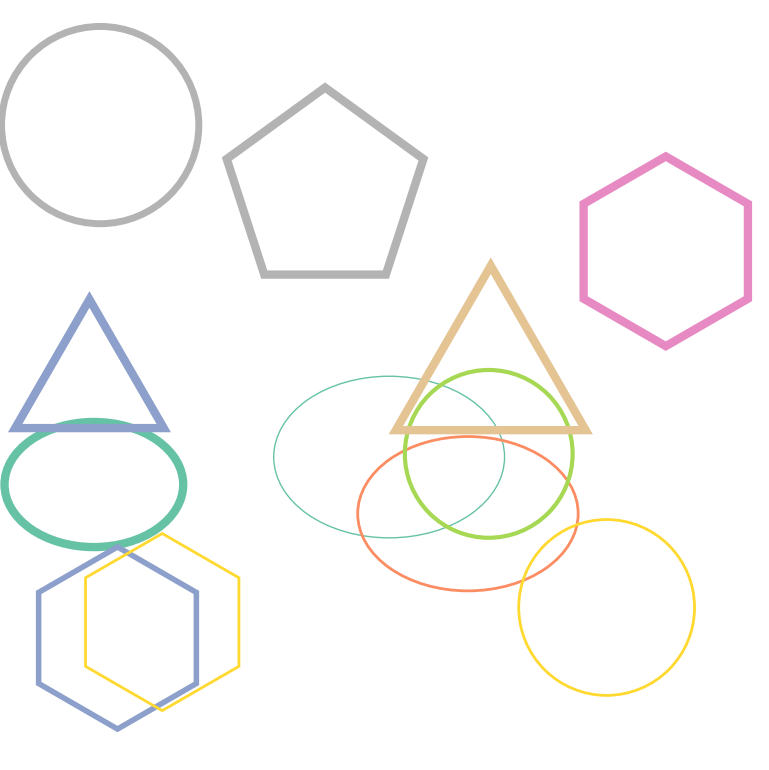[{"shape": "oval", "thickness": 0.5, "radius": 0.75, "center": [0.505, 0.406]}, {"shape": "oval", "thickness": 3, "radius": 0.58, "center": [0.122, 0.371]}, {"shape": "oval", "thickness": 1, "radius": 0.72, "center": [0.608, 0.333]}, {"shape": "hexagon", "thickness": 2, "radius": 0.59, "center": [0.153, 0.171]}, {"shape": "triangle", "thickness": 3, "radius": 0.56, "center": [0.116, 0.5]}, {"shape": "hexagon", "thickness": 3, "radius": 0.62, "center": [0.865, 0.674]}, {"shape": "circle", "thickness": 1.5, "radius": 0.54, "center": [0.635, 0.411]}, {"shape": "circle", "thickness": 1, "radius": 0.57, "center": [0.788, 0.211]}, {"shape": "hexagon", "thickness": 1, "radius": 0.58, "center": [0.211, 0.192]}, {"shape": "triangle", "thickness": 3, "radius": 0.71, "center": [0.637, 0.513]}, {"shape": "pentagon", "thickness": 3, "radius": 0.67, "center": [0.422, 0.752]}, {"shape": "circle", "thickness": 2.5, "radius": 0.64, "center": [0.13, 0.838]}]